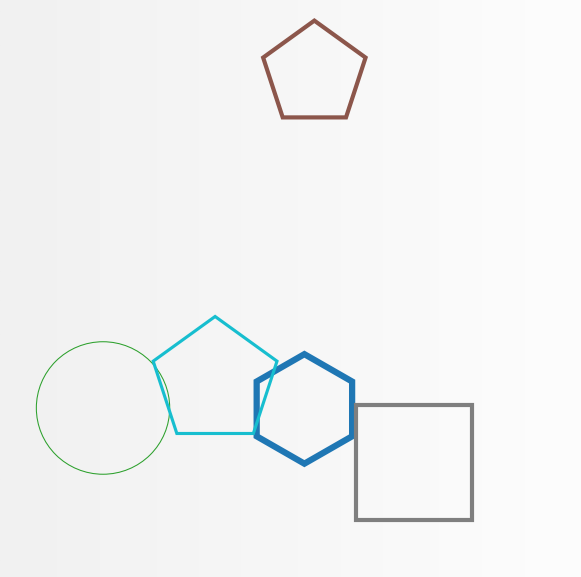[{"shape": "hexagon", "thickness": 3, "radius": 0.47, "center": [0.524, 0.291]}, {"shape": "circle", "thickness": 0.5, "radius": 0.57, "center": [0.177, 0.293]}, {"shape": "pentagon", "thickness": 2, "radius": 0.46, "center": [0.541, 0.871]}, {"shape": "square", "thickness": 2, "radius": 0.5, "center": [0.712, 0.198]}, {"shape": "pentagon", "thickness": 1.5, "radius": 0.56, "center": [0.37, 0.339]}]